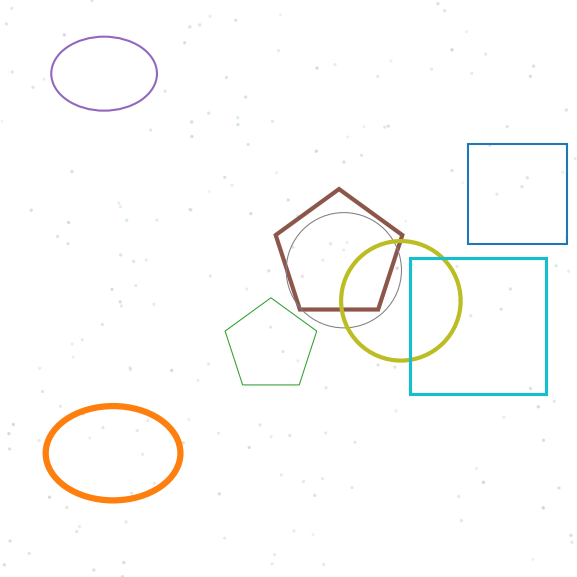[{"shape": "square", "thickness": 1, "radius": 0.43, "center": [0.896, 0.663]}, {"shape": "oval", "thickness": 3, "radius": 0.58, "center": [0.196, 0.214]}, {"shape": "pentagon", "thickness": 0.5, "radius": 0.42, "center": [0.469, 0.4]}, {"shape": "oval", "thickness": 1, "radius": 0.46, "center": [0.18, 0.872]}, {"shape": "pentagon", "thickness": 2, "radius": 0.58, "center": [0.587, 0.556]}, {"shape": "circle", "thickness": 0.5, "radius": 0.5, "center": [0.595, 0.531]}, {"shape": "circle", "thickness": 2, "radius": 0.52, "center": [0.694, 0.478]}, {"shape": "square", "thickness": 1.5, "radius": 0.59, "center": [0.827, 0.434]}]